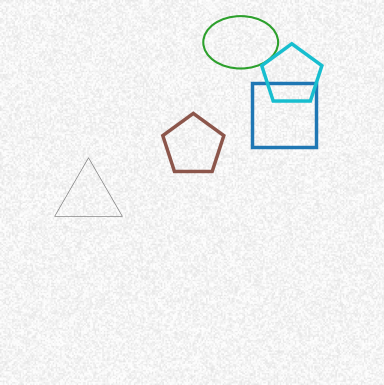[{"shape": "square", "thickness": 2.5, "radius": 0.41, "center": [0.737, 0.702]}, {"shape": "oval", "thickness": 1.5, "radius": 0.49, "center": [0.625, 0.89]}, {"shape": "pentagon", "thickness": 2.5, "radius": 0.42, "center": [0.502, 0.622]}, {"shape": "triangle", "thickness": 0.5, "radius": 0.51, "center": [0.23, 0.489]}, {"shape": "pentagon", "thickness": 2.5, "radius": 0.41, "center": [0.758, 0.804]}]